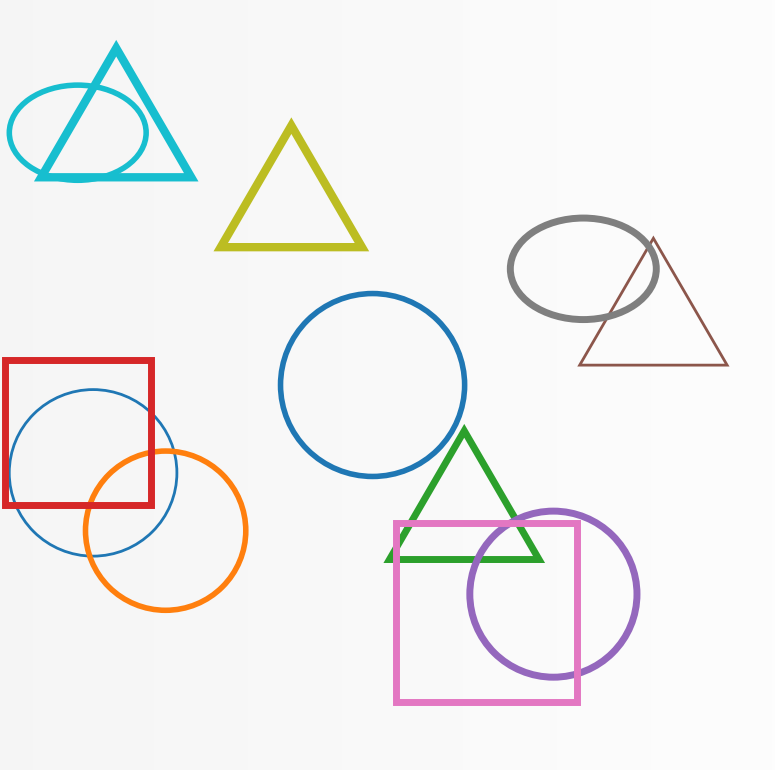[{"shape": "circle", "thickness": 1, "radius": 0.54, "center": [0.12, 0.386]}, {"shape": "circle", "thickness": 2, "radius": 0.59, "center": [0.481, 0.5]}, {"shape": "circle", "thickness": 2, "radius": 0.52, "center": [0.214, 0.311]}, {"shape": "triangle", "thickness": 2.5, "radius": 0.56, "center": [0.599, 0.329]}, {"shape": "square", "thickness": 2.5, "radius": 0.47, "center": [0.1, 0.438]}, {"shape": "circle", "thickness": 2.5, "radius": 0.54, "center": [0.714, 0.228]}, {"shape": "triangle", "thickness": 1, "radius": 0.55, "center": [0.843, 0.581]}, {"shape": "square", "thickness": 2.5, "radius": 0.58, "center": [0.627, 0.204]}, {"shape": "oval", "thickness": 2.5, "radius": 0.47, "center": [0.753, 0.651]}, {"shape": "triangle", "thickness": 3, "radius": 0.53, "center": [0.376, 0.732]}, {"shape": "oval", "thickness": 2, "radius": 0.44, "center": [0.1, 0.828]}, {"shape": "triangle", "thickness": 3, "radius": 0.56, "center": [0.15, 0.826]}]